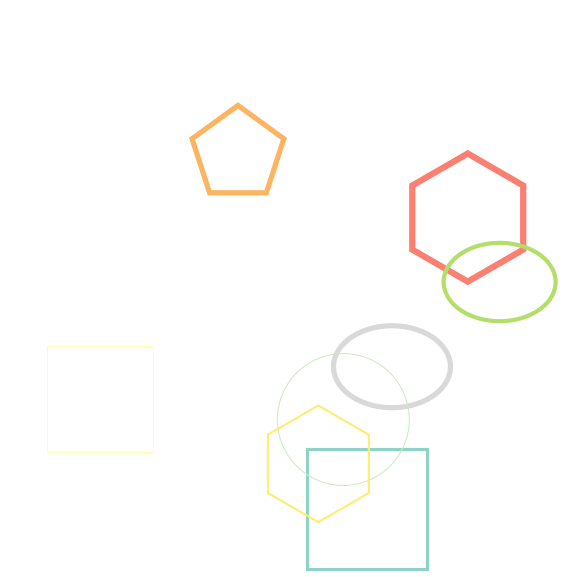[{"shape": "square", "thickness": 1.5, "radius": 0.52, "center": [0.636, 0.118]}, {"shape": "square", "thickness": 0.5, "radius": 0.46, "center": [0.173, 0.308]}, {"shape": "hexagon", "thickness": 3, "radius": 0.55, "center": [0.81, 0.622]}, {"shape": "pentagon", "thickness": 2.5, "radius": 0.42, "center": [0.412, 0.733]}, {"shape": "oval", "thickness": 2, "radius": 0.48, "center": [0.865, 0.511]}, {"shape": "oval", "thickness": 2.5, "radius": 0.51, "center": [0.679, 0.364]}, {"shape": "circle", "thickness": 0.5, "radius": 0.57, "center": [0.594, 0.273]}, {"shape": "hexagon", "thickness": 1, "radius": 0.5, "center": [0.551, 0.196]}]